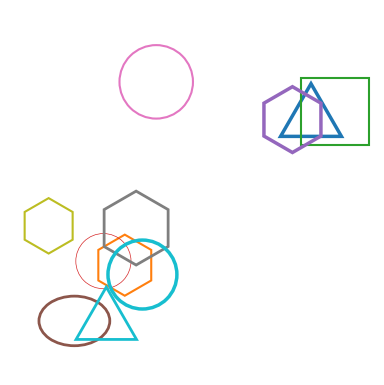[{"shape": "triangle", "thickness": 2.5, "radius": 0.46, "center": [0.808, 0.691]}, {"shape": "hexagon", "thickness": 1.5, "radius": 0.4, "center": [0.324, 0.311]}, {"shape": "square", "thickness": 1.5, "radius": 0.44, "center": [0.871, 0.711]}, {"shape": "circle", "thickness": 0.5, "radius": 0.36, "center": [0.269, 0.322]}, {"shape": "hexagon", "thickness": 2.5, "radius": 0.43, "center": [0.76, 0.689]}, {"shape": "oval", "thickness": 2, "radius": 0.46, "center": [0.193, 0.166]}, {"shape": "circle", "thickness": 1.5, "radius": 0.48, "center": [0.406, 0.787]}, {"shape": "hexagon", "thickness": 2, "radius": 0.48, "center": [0.354, 0.408]}, {"shape": "hexagon", "thickness": 1.5, "radius": 0.36, "center": [0.126, 0.413]}, {"shape": "circle", "thickness": 2.5, "radius": 0.45, "center": [0.37, 0.287]}, {"shape": "triangle", "thickness": 2, "radius": 0.45, "center": [0.276, 0.164]}]